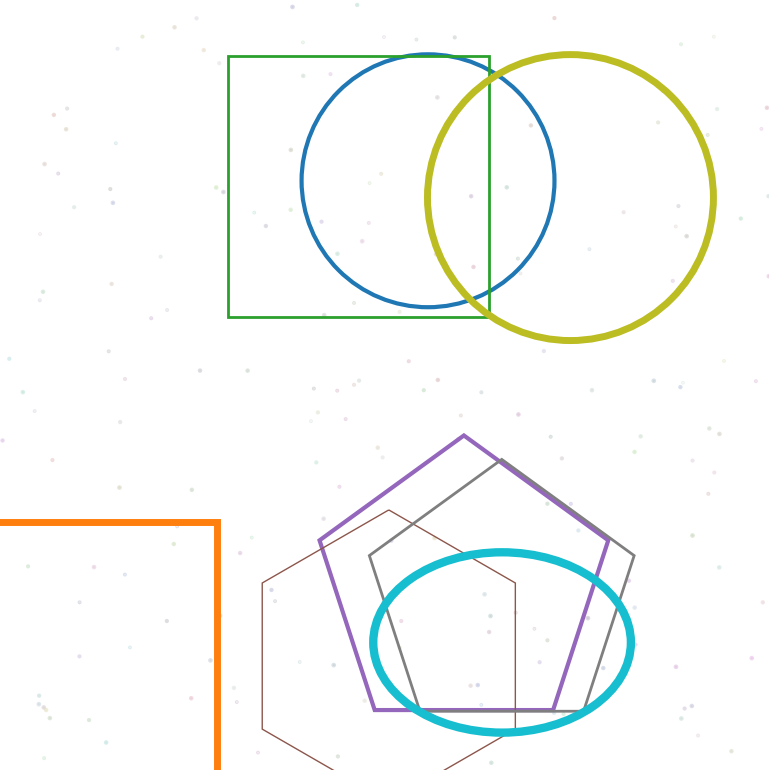[{"shape": "circle", "thickness": 1.5, "radius": 0.82, "center": [0.556, 0.765]}, {"shape": "square", "thickness": 2.5, "radius": 0.88, "center": [0.106, 0.147]}, {"shape": "square", "thickness": 1, "radius": 0.85, "center": [0.466, 0.758]}, {"shape": "pentagon", "thickness": 1.5, "radius": 0.99, "center": [0.602, 0.237]}, {"shape": "hexagon", "thickness": 0.5, "radius": 0.95, "center": [0.505, 0.148]}, {"shape": "pentagon", "thickness": 1, "radius": 0.9, "center": [0.652, 0.223]}, {"shape": "circle", "thickness": 2.5, "radius": 0.93, "center": [0.741, 0.743]}, {"shape": "oval", "thickness": 3, "radius": 0.84, "center": [0.652, 0.166]}]